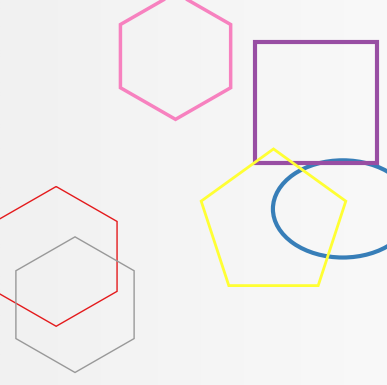[{"shape": "hexagon", "thickness": 1, "radius": 0.91, "center": [0.145, 0.334]}, {"shape": "oval", "thickness": 3, "radius": 0.9, "center": [0.885, 0.457]}, {"shape": "square", "thickness": 3, "radius": 0.79, "center": [0.816, 0.733]}, {"shape": "pentagon", "thickness": 2, "radius": 0.98, "center": [0.706, 0.417]}, {"shape": "hexagon", "thickness": 2.5, "radius": 0.82, "center": [0.453, 0.854]}, {"shape": "hexagon", "thickness": 1, "radius": 0.88, "center": [0.194, 0.209]}]